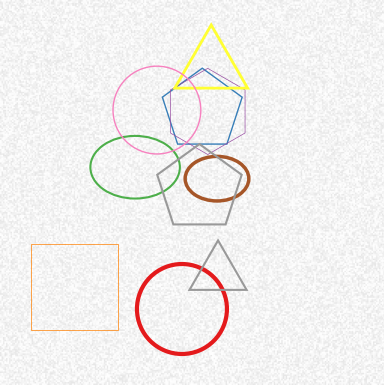[{"shape": "circle", "thickness": 3, "radius": 0.58, "center": [0.473, 0.197]}, {"shape": "pentagon", "thickness": 1, "radius": 0.54, "center": [0.525, 0.714]}, {"shape": "oval", "thickness": 1.5, "radius": 0.58, "center": [0.351, 0.566]}, {"shape": "hexagon", "thickness": 0.5, "radius": 0.56, "center": [0.54, 0.711]}, {"shape": "square", "thickness": 0.5, "radius": 0.56, "center": [0.194, 0.255]}, {"shape": "triangle", "thickness": 2, "radius": 0.55, "center": [0.549, 0.826]}, {"shape": "oval", "thickness": 2.5, "radius": 0.41, "center": [0.564, 0.536]}, {"shape": "circle", "thickness": 1, "radius": 0.57, "center": [0.408, 0.714]}, {"shape": "pentagon", "thickness": 1.5, "radius": 0.58, "center": [0.518, 0.51]}, {"shape": "triangle", "thickness": 1.5, "radius": 0.43, "center": [0.566, 0.29]}]